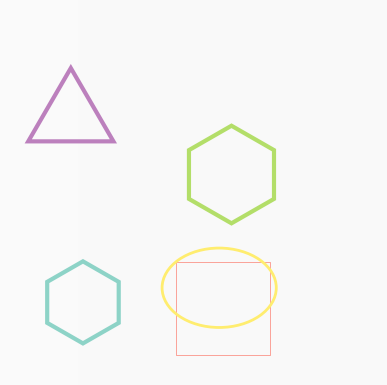[{"shape": "hexagon", "thickness": 3, "radius": 0.53, "center": [0.214, 0.215]}, {"shape": "square", "thickness": 0.5, "radius": 0.61, "center": [0.575, 0.198]}, {"shape": "hexagon", "thickness": 3, "radius": 0.63, "center": [0.597, 0.547]}, {"shape": "triangle", "thickness": 3, "radius": 0.63, "center": [0.183, 0.696]}, {"shape": "oval", "thickness": 2, "radius": 0.74, "center": [0.566, 0.253]}]